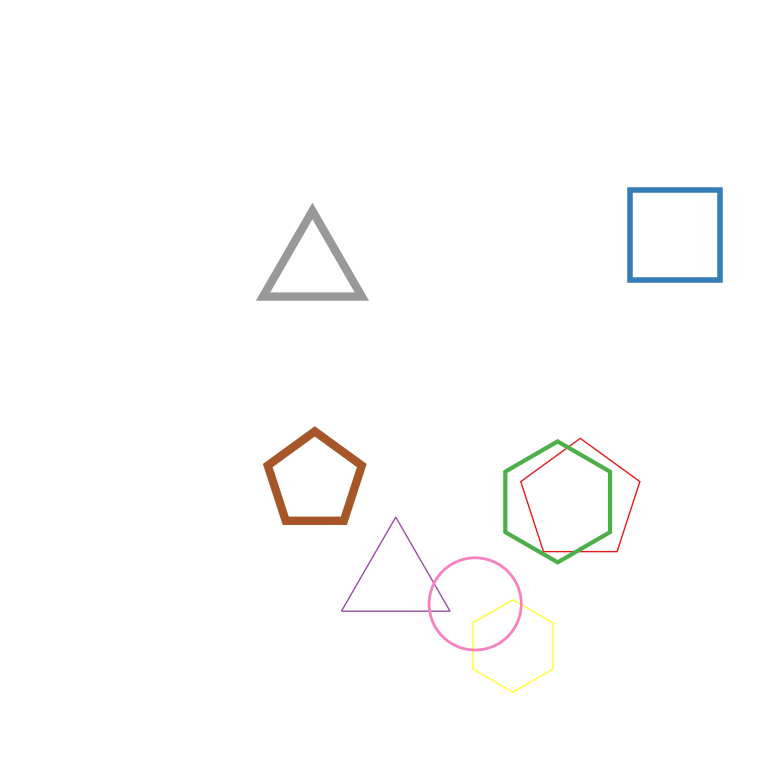[{"shape": "pentagon", "thickness": 0.5, "radius": 0.41, "center": [0.754, 0.349]}, {"shape": "square", "thickness": 2, "radius": 0.29, "center": [0.877, 0.694]}, {"shape": "hexagon", "thickness": 1.5, "radius": 0.39, "center": [0.724, 0.348]}, {"shape": "triangle", "thickness": 0.5, "radius": 0.41, "center": [0.514, 0.247]}, {"shape": "hexagon", "thickness": 0.5, "radius": 0.3, "center": [0.666, 0.161]}, {"shape": "pentagon", "thickness": 3, "radius": 0.32, "center": [0.409, 0.376]}, {"shape": "circle", "thickness": 1, "radius": 0.3, "center": [0.617, 0.216]}, {"shape": "triangle", "thickness": 3, "radius": 0.37, "center": [0.406, 0.652]}]